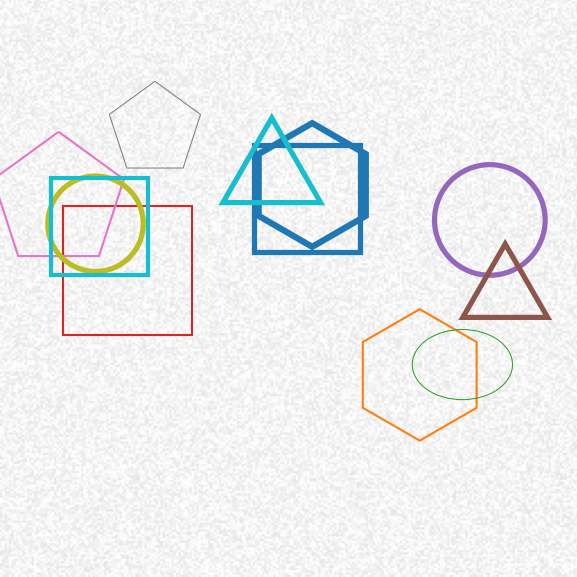[{"shape": "square", "thickness": 2.5, "radius": 0.46, "center": [0.531, 0.656]}, {"shape": "hexagon", "thickness": 3, "radius": 0.54, "center": [0.541, 0.679]}, {"shape": "hexagon", "thickness": 1, "radius": 0.57, "center": [0.727, 0.35]}, {"shape": "oval", "thickness": 0.5, "radius": 0.43, "center": [0.801, 0.368]}, {"shape": "square", "thickness": 1, "radius": 0.56, "center": [0.221, 0.531]}, {"shape": "circle", "thickness": 2.5, "radius": 0.48, "center": [0.848, 0.618]}, {"shape": "triangle", "thickness": 2.5, "radius": 0.42, "center": [0.875, 0.492]}, {"shape": "pentagon", "thickness": 1, "radius": 0.59, "center": [0.101, 0.652]}, {"shape": "pentagon", "thickness": 0.5, "radius": 0.41, "center": [0.268, 0.775]}, {"shape": "circle", "thickness": 2.5, "radius": 0.41, "center": [0.165, 0.612]}, {"shape": "square", "thickness": 2, "radius": 0.42, "center": [0.172, 0.607]}, {"shape": "triangle", "thickness": 2.5, "radius": 0.49, "center": [0.471, 0.697]}]